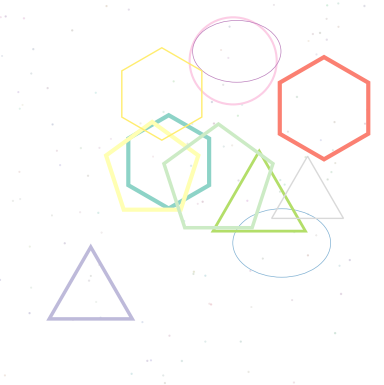[{"shape": "hexagon", "thickness": 3, "radius": 0.61, "center": [0.438, 0.58]}, {"shape": "pentagon", "thickness": 3, "radius": 0.63, "center": [0.395, 0.557]}, {"shape": "triangle", "thickness": 2.5, "radius": 0.62, "center": [0.236, 0.234]}, {"shape": "hexagon", "thickness": 3, "radius": 0.66, "center": [0.842, 0.719]}, {"shape": "oval", "thickness": 0.5, "radius": 0.64, "center": [0.732, 0.369]}, {"shape": "triangle", "thickness": 2, "radius": 0.69, "center": [0.673, 0.469]}, {"shape": "circle", "thickness": 1.5, "radius": 0.57, "center": [0.606, 0.842]}, {"shape": "triangle", "thickness": 1, "radius": 0.54, "center": [0.799, 0.487]}, {"shape": "oval", "thickness": 0.5, "radius": 0.57, "center": [0.615, 0.867]}, {"shape": "pentagon", "thickness": 2.5, "radius": 0.74, "center": [0.567, 0.529]}, {"shape": "hexagon", "thickness": 1, "radius": 0.6, "center": [0.42, 0.756]}]